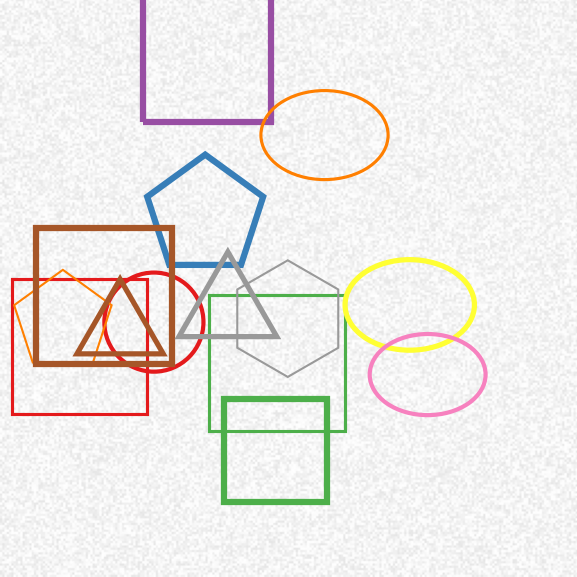[{"shape": "circle", "thickness": 2, "radius": 0.43, "center": [0.267, 0.441]}, {"shape": "square", "thickness": 1.5, "radius": 0.58, "center": [0.138, 0.399]}, {"shape": "pentagon", "thickness": 3, "radius": 0.53, "center": [0.355, 0.626]}, {"shape": "square", "thickness": 1.5, "radius": 0.59, "center": [0.48, 0.37]}, {"shape": "square", "thickness": 3, "radius": 0.45, "center": [0.477, 0.219]}, {"shape": "square", "thickness": 3, "radius": 0.55, "center": [0.358, 0.898]}, {"shape": "pentagon", "thickness": 1, "radius": 0.44, "center": [0.109, 0.443]}, {"shape": "oval", "thickness": 1.5, "radius": 0.55, "center": [0.562, 0.765]}, {"shape": "oval", "thickness": 2.5, "radius": 0.56, "center": [0.71, 0.471]}, {"shape": "triangle", "thickness": 2.5, "radius": 0.43, "center": [0.208, 0.43]}, {"shape": "square", "thickness": 3, "radius": 0.59, "center": [0.18, 0.487]}, {"shape": "oval", "thickness": 2, "radius": 0.5, "center": [0.74, 0.351]}, {"shape": "hexagon", "thickness": 1, "radius": 0.5, "center": [0.498, 0.447]}, {"shape": "triangle", "thickness": 2.5, "radius": 0.49, "center": [0.395, 0.465]}]